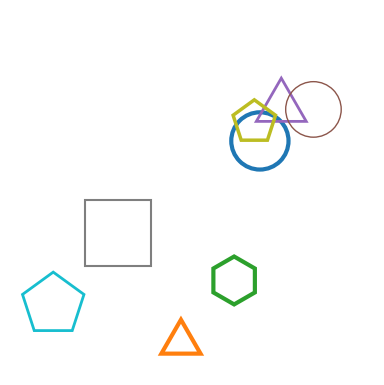[{"shape": "circle", "thickness": 3, "radius": 0.37, "center": [0.675, 0.634]}, {"shape": "triangle", "thickness": 3, "radius": 0.29, "center": [0.47, 0.111]}, {"shape": "hexagon", "thickness": 3, "radius": 0.31, "center": [0.608, 0.272]}, {"shape": "triangle", "thickness": 2, "radius": 0.37, "center": [0.731, 0.722]}, {"shape": "circle", "thickness": 1, "radius": 0.36, "center": [0.814, 0.716]}, {"shape": "square", "thickness": 1.5, "radius": 0.42, "center": [0.306, 0.395]}, {"shape": "pentagon", "thickness": 2.5, "radius": 0.29, "center": [0.661, 0.683]}, {"shape": "pentagon", "thickness": 2, "radius": 0.42, "center": [0.138, 0.209]}]